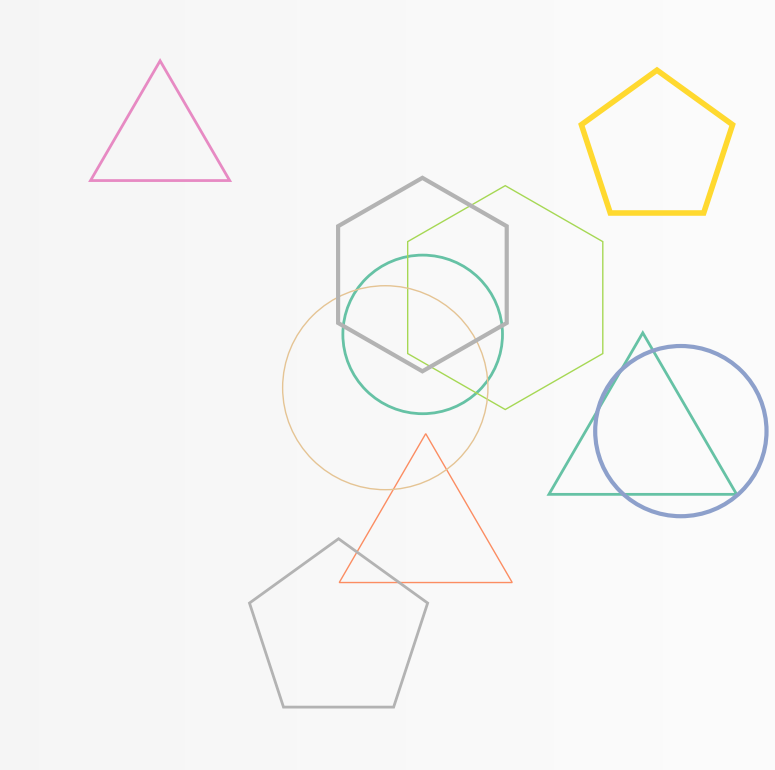[{"shape": "circle", "thickness": 1, "radius": 0.51, "center": [0.545, 0.566]}, {"shape": "triangle", "thickness": 1, "radius": 0.7, "center": [0.829, 0.428]}, {"shape": "triangle", "thickness": 0.5, "radius": 0.64, "center": [0.549, 0.308]}, {"shape": "circle", "thickness": 1.5, "radius": 0.55, "center": [0.879, 0.44]}, {"shape": "triangle", "thickness": 1, "radius": 0.52, "center": [0.207, 0.817]}, {"shape": "hexagon", "thickness": 0.5, "radius": 0.73, "center": [0.652, 0.614]}, {"shape": "pentagon", "thickness": 2, "radius": 0.51, "center": [0.848, 0.806]}, {"shape": "circle", "thickness": 0.5, "radius": 0.66, "center": [0.497, 0.496]}, {"shape": "hexagon", "thickness": 1.5, "radius": 0.63, "center": [0.545, 0.643]}, {"shape": "pentagon", "thickness": 1, "radius": 0.6, "center": [0.437, 0.179]}]